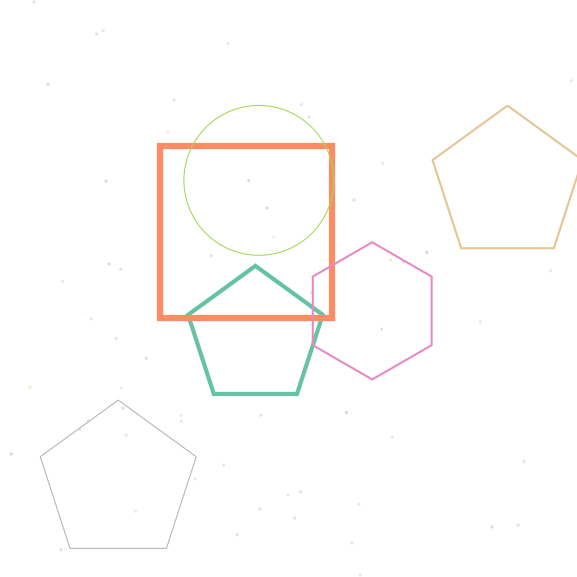[{"shape": "pentagon", "thickness": 2, "radius": 0.61, "center": [0.442, 0.416]}, {"shape": "square", "thickness": 3, "radius": 0.74, "center": [0.427, 0.598]}, {"shape": "hexagon", "thickness": 1, "radius": 0.59, "center": [0.645, 0.461]}, {"shape": "circle", "thickness": 0.5, "radius": 0.65, "center": [0.448, 0.687]}, {"shape": "pentagon", "thickness": 1, "radius": 0.68, "center": [0.879, 0.68]}, {"shape": "pentagon", "thickness": 0.5, "radius": 0.71, "center": [0.205, 0.164]}]